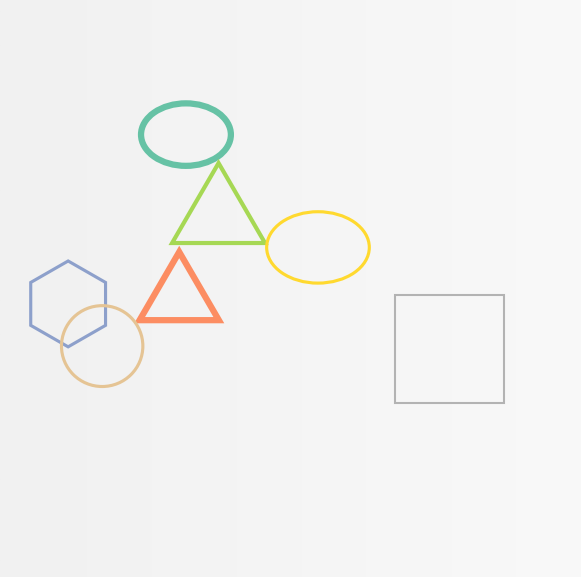[{"shape": "oval", "thickness": 3, "radius": 0.39, "center": [0.32, 0.766]}, {"shape": "triangle", "thickness": 3, "radius": 0.39, "center": [0.308, 0.484]}, {"shape": "hexagon", "thickness": 1.5, "radius": 0.37, "center": [0.117, 0.473]}, {"shape": "triangle", "thickness": 2, "radius": 0.46, "center": [0.376, 0.624]}, {"shape": "oval", "thickness": 1.5, "radius": 0.44, "center": [0.547, 0.571]}, {"shape": "circle", "thickness": 1.5, "radius": 0.35, "center": [0.176, 0.4]}, {"shape": "square", "thickness": 1, "radius": 0.47, "center": [0.774, 0.394]}]